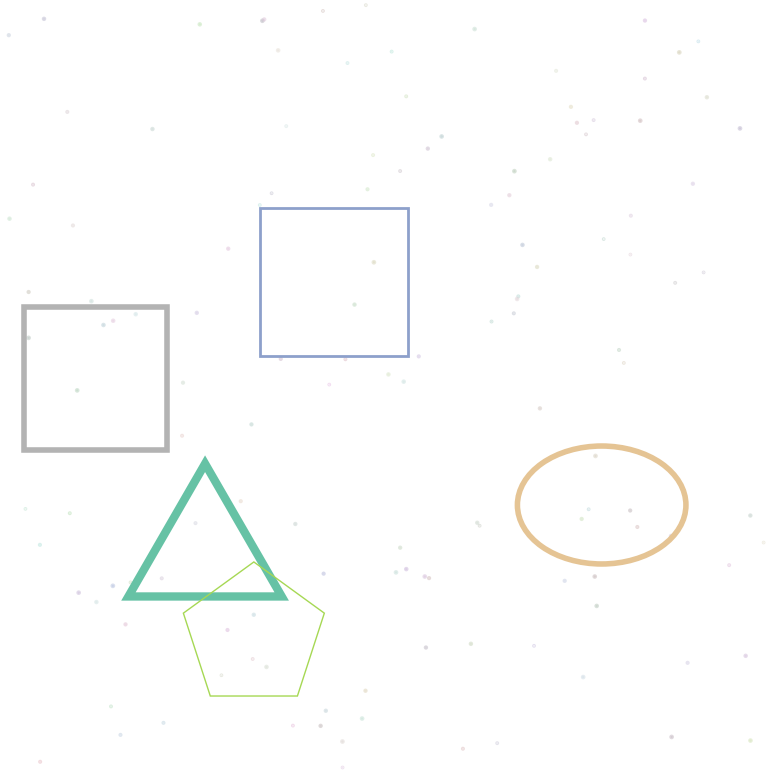[{"shape": "triangle", "thickness": 3, "radius": 0.57, "center": [0.266, 0.283]}, {"shape": "square", "thickness": 1, "radius": 0.48, "center": [0.434, 0.634]}, {"shape": "pentagon", "thickness": 0.5, "radius": 0.48, "center": [0.33, 0.174]}, {"shape": "oval", "thickness": 2, "radius": 0.55, "center": [0.781, 0.344]}, {"shape": "square", "thickness": 2, "radius": 0.46, "center": [0.124, 0.508]}]